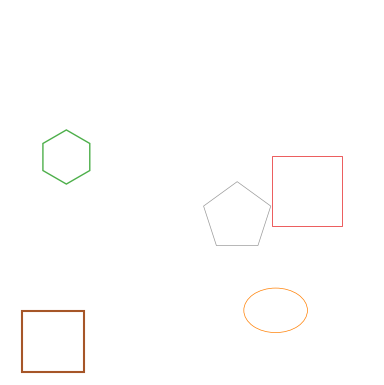[{"shape": "square", "thickness": 0.5, "radius": 0.45, "center": [0.797, 0.504]}, {"shape": "hexagon", "thickness": 1, "radius": 0.35, "center": [0.172, 0.592]}, {"shape": "oval", "thickness": 0.5, "radius": 0.41, "center": [0.716, 0.194]}, {"shape": "square", "thickness": 1.5, "radius": 0.4, "center": [0.137, 0.113]}, {"shape": "pentagon", "thickness": 0.5, "radius": 0.46, "center": [0.616, 0.436]}]